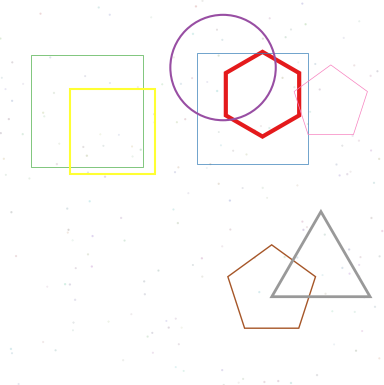[{"shape": "hexagon", "thickness": 3, "radius": 0.55, "center": [0.682, 0.755]}, {"shape": "square", "thickness": 0.5, "radius": 0.72, "center": [0.656, 0.719]}, {"shape": "square", "thickness": 0.5, "radius": 0.73, "center": [0.227, 0.711]}, {"shape": "circle", "thickness": 1.5, "radius": 0.68, "center": [0.579, 0.825]}, {"shape": "square", "thickness": 1.5, "radius": 0.55, "center": [0.292, 0.659]}, {"shape": "pentagon", "thickness": 1, "radius": 0.6, "center": [0.706, 0.244]}, {"shape": "pentagon", "thickness": 0.5, "radius": 0.5, "center": [0.859, 0.731]}, {"shape": "triangle", "thickness": 2, "radius": 0.74, "center": [0.834, 0.303]}]